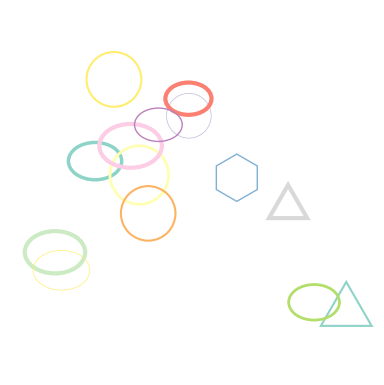[{"shape": "oval", "thickness": 2.5, "radius": 0.35, "center": [0.247, 0.582]}, {"shape": "triangle", "thickness": 1.5, "radius": 0.38, "center": [0.899, 0.192]}, {"shape": "circle", "thickness": 2, "radius": 0.38, "center": [0.362, 0.545]}, {"shape": "circle", "thickness": 0.5, "radius": 0.29, "center": [0.49, 0.699]}, {"shape": "oval", "thickness": 3, "radius": 0.3, "center": [0.489, 0.744]}, {"shape": "hexagon", "thickness": 1, "radius": 0.31, "center": [0.615, 0.538]}, {"shape": "circle", "thickness": 1.5, "radius": 0.35, "center": [0.385, 0.446]}, {"shape": "oval", "thickness": 2, "radius": 0.33, "center": [0.816, 0.215]}, {"shape": "oval", "thickness": 3, "radius": 0.41, "center": [0.339, 0.621]}, {"shape": "triangle", "thickness": 3, "radius": 0.29, "center": [0.748, 0.462]}, {"shape": "oval", "thickness": 1, "radius": 0.31, "center": [0.411, 0.676]}, {"shape": "oval", "thickness": 3, "radius": 0.39, "center": [0.143, 0.345]}, {"shape": "oval", "thickness": 0.5, "radius": 0.37, "center": [0.16, 0.298]}, {"shape": "circle", "thickness": 1.5, "radius": 0.36, "center": [0.296, 0.794]}]